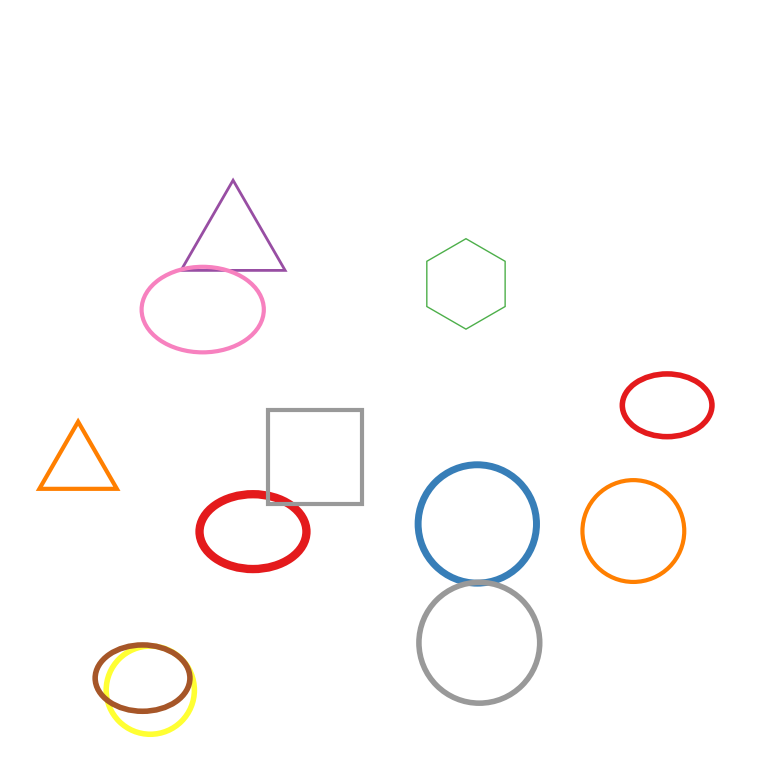[{"shape": "oval", "thickness": 2, "radius": 0.29, "center": [0.866, 0.474]}, {"shape": "oval", "thickness": 3, "radius": 0.35, "center": [0.329, 0.31]}, {"shape": "circle", "thickness": 2.5, "radius": 0.38, "center": [0.62, 0.32]}, {"shape": "hexagon", "thickness": 0.5, "radius": 0.29, "center": [0.605, 0.631]}, {"shape": "triangle", "thickness": 1, "radius": 0.39, "center": [0.303, 0.688]}, {"shape": "triangle", "thickness": 1.5, "radius": 0.29, "center": [0.101, 0.394]}, {"shape": "circle", "thickness": 1.5, "radius": 0.33, "center": [0.823, 0.31]}, {"shape": "circle", "thickness": 2, "radius": 0.29, "center": [0.195, 0.104]}, {"shape": "oval", "thickness": 2, "radius": 0.31, "center": [0.185, 0.119]}, {"shape": "oval", "thickness": 1.5, "radius": 0.4, "center": [0.263, 0.598]}, {"shape": "square", "thickness": 1.5, "radius": 0.31, "center": [0.41, 0.406]}, {"shape": "circle", "thickness": 2, "radius": 0.39, "center": [0.622, 0.165]}]